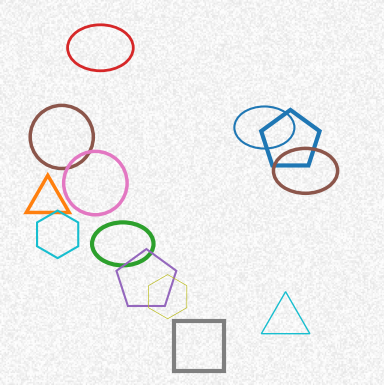[{"shape": "oval", "thickness": 1.5, "radius": 0.39, "center": [0.687, 0.669]}, {"shape": "pentagon", "thickness": 3, "radius": 0.4, "center": [0.754, 0.635]}, {"shape": "triangle", "thickness": 2.5, "radius": 0.32, "center": [0.124, 0.48]}, {"shape": "oval", "thickness": 3, "radius": 0.4, "center": [0.319, 0.367]}, {"shape": "oval", "thickness": 2, "radius": 0.43, "center": [0.261, 0.876]}, {"shape": "pentagon", "thickness": 1.5, "radius": 0.41, "center": [0.38, 0.271]}, {"shape": "oval", "thickness": 2.5, "radius": 0.42, "center": [0.794, 0.556]}, {"shape": "circle", "thickness": 2.5, "radius": 0.41, "center": [0.16, 0.644]}, {"shape": "circle", "thickness": 2.5, "radius": 0.41, "center": [0.248, 0.525]}, {"shape": "square", "thickness": 3, "radius": 0.32, "center": [0.517, 0.101]}, {"shape": "hexagon", "thickness": 0.5, "radius": 0.29, "center": [0.435, 0.229]}, {"shape": "triangle", "thickness": 1, "radius": 0.36, "center": [0.742, 0.17]}, {"shape": "hexagon", "thickness": 1.5, "radius": 0.31, "center": [0.15, 0.391]}]